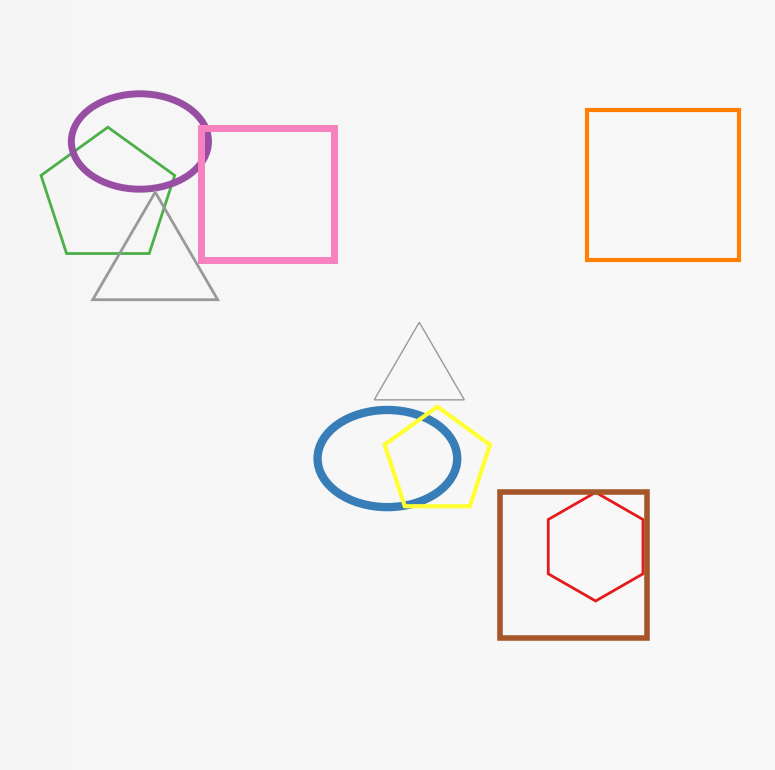[{"shape": "hexagon", "thickness": 1, "radius": 0.35, "center": [0.769, 0.29]}, {"shape": "oval", "thickness": 3, "radius": 0.45, "center": [0.5, 0.404]}, {"shape": "pentagon", "thickness": 1, "radius": 0.45, "center": [0.139, 0.744]}, {"shape": "oval", "thickness": 2.5, "radius": 0.44, "center": [0.181, 0.816]}, {"shape": "square", "thickness": 1.5, "radius": 0.49, "center": [0.855, 0.76]}, {"shape": "pentagon", "thickness": 1.5, "radius": 0.36, "center": [0.564, 0.4]}, {"shape": "square", "thickness": 2, "radius": 0.48, "center": [0.74, 0.266]}, {"shape": "square", "thickness": 2.5, "radius": 0.43, "center": [0.345, 0.747]}, {"shape": "triangle", "thickness": 0.5, "radius": 0.34, "center": [0.541, 0.514]}, {"shape": "triangle", "thickness": 1, "radius": 0.47, "center": [0.2, 0.657]}]